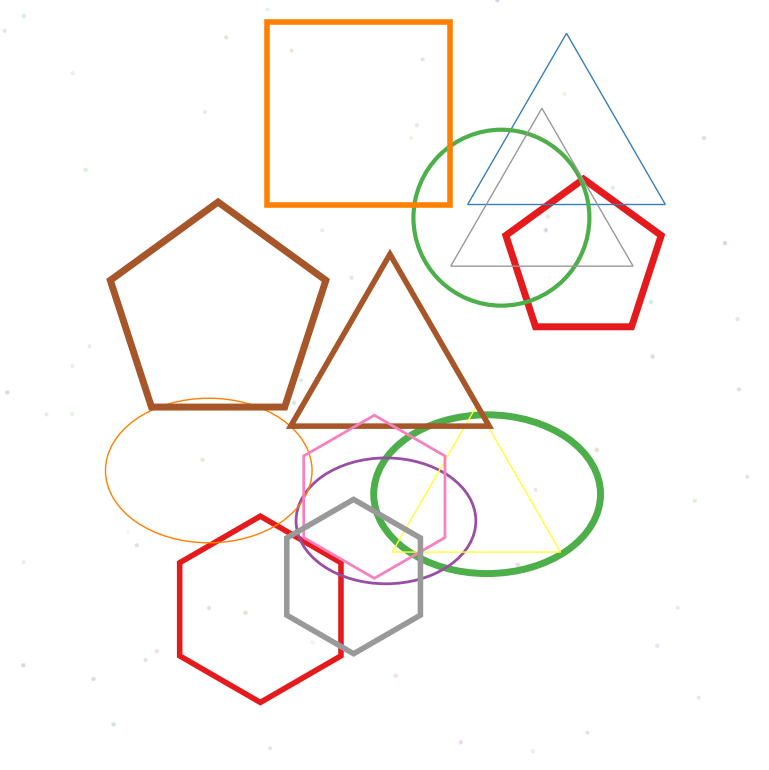[{"shape": "hexagon", "thickness": 2, "radius": 0.6, "center": [0.338, 0.209]}, {"shape": "pentagon", "thickness": 2.5, "radius": 0.53, "center": [0.758, 0.661]}, {"shape": "triangle", "thickness": 0.5, "radius": 0.74, "center": [0.736, 0.809]}, {"shape": "circle", "thickness": 1.5, "radius": 0.57, "center": [0.651, 0.717]}, {"shape": "oval", "thickness": 2.5, "radius": 0.74, "center": [0.633, 0.358]}, {"shape": "oval", "thickness": 1, "radius": 0.58, "center": [0.501, 0.324]}, {"shape": "oval", "thickness": 0.5, "radius": 0.67, "center": [0.271, 0.389]}, {"shape": "square", "thickness": 2, "radius": 0.59, "center": [0.466, 0.853]}, {"shape": "triangle", "thickness": 0.5, "radius": 0.63, "center": [0.619, 0.346]}, {"shape": "pentagon", "thickness": 2.5, "radius": 0.74, "center": [0.283, 0.59]}, {"shape": "triangle", "thickness": 2, "radius": 0.74, "center": [0.506, 0.521]}, {"shape": "hexagon", "thickness": 1, "radius": 0.53, "center": [0.486, 0.355]}, {"shape": "hexagon", "thickness": 2, "radius": 0.5, "center": [0.459, 0.251]}, {"shape": "triangle", "thickness": 0.5, "radius": 0.68, "center": [0.704, 0.723]}]